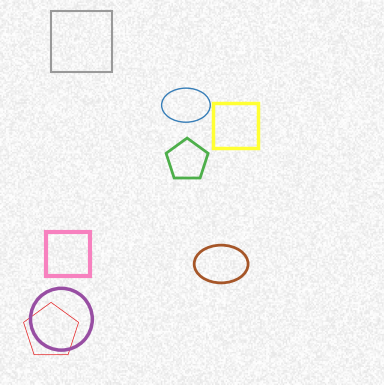[{"shape": "pentagon", "thickness": 0.5, "radius": 0.38, "center": [0.133, 0.139]}, {"shape": "oval", "thickness": 1, "radius": 0.32, "center": [0.483, 0.727]}, {"shape": "pentagon", "thickness": 2, "radius": 0.29, "center": [0.486, 0.584]}, {"shape": "circle", "thickness": 2.5, "radius": 0.4, "center": [0.159, 0.171]}, {"shape": "square", "thickness": 2.5, "radius": 0.29, "center": [0.611, 0.674]}, {"shape": "oval", "thickness": 2, "radius": 0.35, "center": [0.574, 0.314]}, {"shape": "square", "thickness": 3, "radius": 0.29, "center": [0.178, 0.341]}, {"shape": "square", "thickness": 1.5, "radius": 0.4, "center": [0.213, 0.893]}]